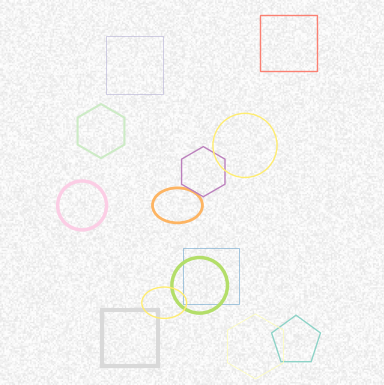[{"shape": "pentagon", "thickness": 1, "radius": 0.33, "center": [0.769, 0.115]}, {"shape": "hexagon", "thickness": 0.5, "radius": 0.42, "center": [0.664, 0.1]}, {"shape": "square", "thickness": 0.5, "radius": 0.37, "center": [0.349, 0.831]}, {"shape": "square", "thickness": 1, "radius": 0.36, "center": [0.749, 0.888]}, {"shape": "square", "thickness": 0.5, "radius": 0.36, "center": [0.547, 0.282]}, {"shape": "oval", "thickness": 2, "radius": 0.32, "center": [0.461, 0.467]}, {"shape": "circle", "thickness": 2.5, "radius": 0.36, "center": [0.519, 0.259]}, {"shape": "circle", "thickness": 2.5, "radius": 0.32, "center": [0.213, 0.466]}, {"shape": "square", "thickness": 3, "radius": 0.37, "center": [0.337, 0.122]}, {"shape": "hexagon", "thickness": 1, "radius": 0.33, "center": [0.528, 0.554]}, {"shape": "hexagon", "thickness": 1.5, "radius": 0.35, "center": [0.262, 0.659]}, {"shape": "circle", "thickness": 1, "radius": 0.42, "center": [0.636, 0.622]}, {"shape": "oval", "thickness": 1, "radius": 0.29, "center": [0.427, 0.214]}]